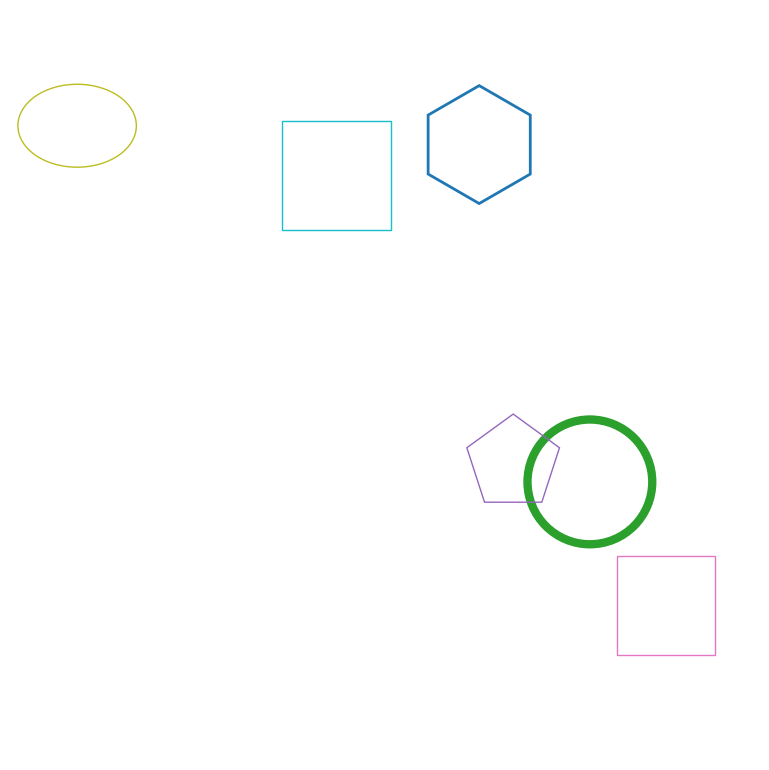[{"shape": "hexagon", "thickness": 1, "radius": 0.38, "center": [0.622, 0.812]}, {"shape": "circle", "thickness": 3, "radius": 0.41, "center": [0.766, 0.374]}, {"shape": "pentagon", "thickness": 0.5, "radius": 0.32, "center": [0.666, 0.399]}, {"shape": "square", "thickness": 0.5, "radius": 0.32, "center": [0.865, 0.213]}, {"shape": "oval", "thickness": 0.5, "radius": 0.38, "center": [0.1, 0.837]}, {"shape": "square", "thickness": 0.5, "radius": 0.35, "center": [0.437, 0.772]}]